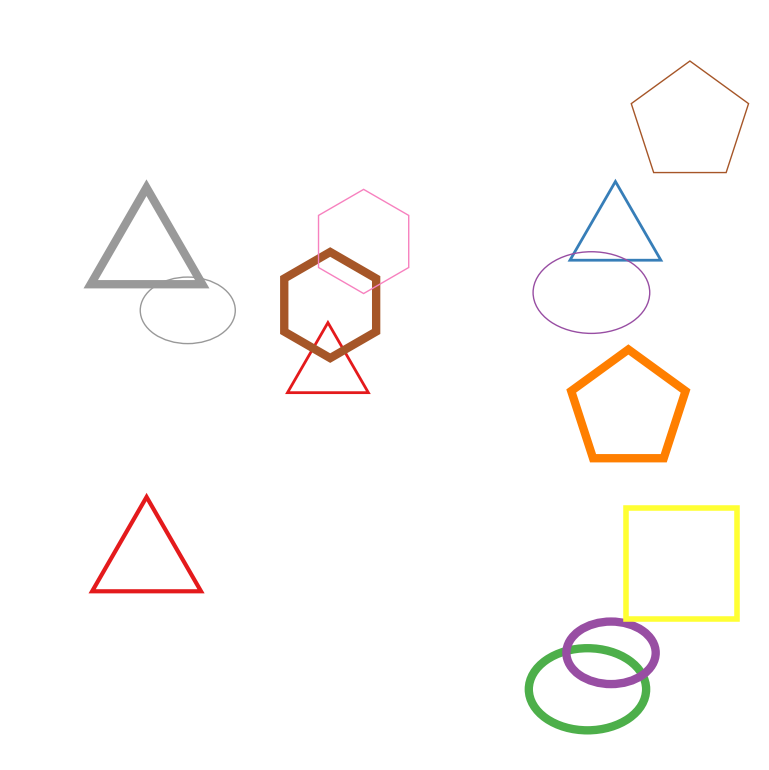[{"shape": "triangle", "thickness": 1.5, "radius": 0.41, "center": [0.19, 0.273]}, {"shape": "triangle", "thickness": 1, "radius": 0.3, "center": [0.426, 0.52]}, {"shape": "triangle", "thickness": 1, "radius": 0.34, "center": [0.799, 0.696]}, {"shape": "oval", "thickness": 3, "radius": 0.38, "center": [0.763, 0.105]}, {"shape": "oval", "thickness": 3, "radius": 0.29, "center": [0.794, 0.152]}, {"shape": "oval", "thickness": 0.5, "radius": 0.38, "center": [0.768, 0.62]}, {"shape": "pentagon", "thickness": 3, "radius": 0.39, "center": [0.816, 0.468]}, {"shape": "square", "thickness": 2, "radius": 0.36, "center": [0.885, 0.268]}, {"shape": "hexagon", "thickness": 3, "radius": 0.34, "center": [0.429, 0.604]}, {"shape": "pentagon", "thickness": 0.5, "radius": 0.4, "center": [0.896, 0.841]}, {"shape": "hexagon", "thickness": 0.5, "radius": 0.34, "center": [0.472, 0.686]}, {"shape": "triangle", "thickness": 3, "radius": 0.42, "center": [0.19, 0.673]}, {"shape": "oval", "thickness": 0.5, "radius": 0.31, "center": [0.244, 0.597]}]